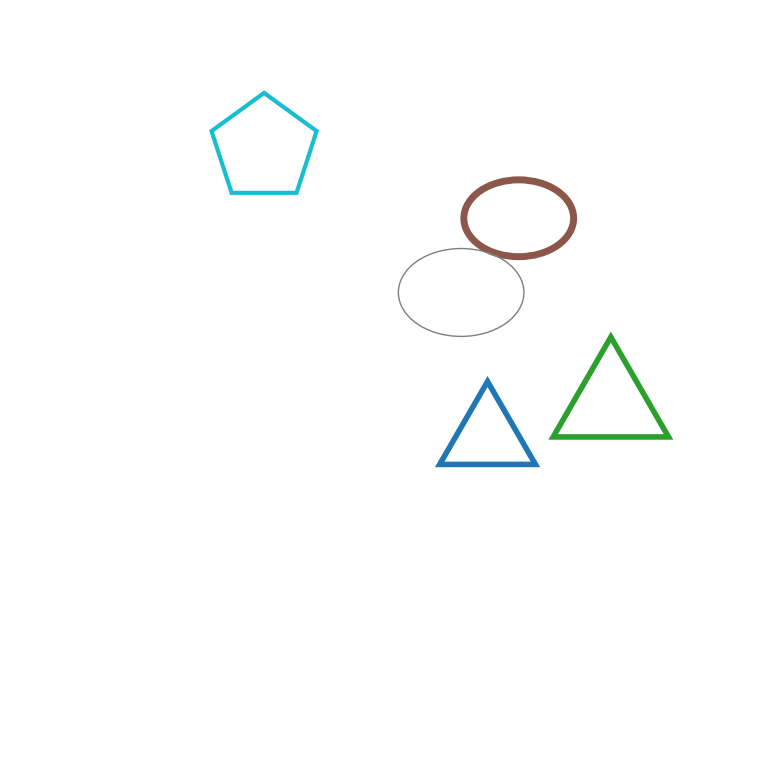[{"shape": "triangle", "thickness": 2, "radius": 0.36, "center": [0.633, 0.433]}, {"shape": "triangle", "thickness": 2, "radius": 0.43, "center": [0.793, 0.476]}, {"shape": "oval", "thickness": 2.5, "radius": 0.36, "center": [0.674, 0.717]}, {"shape": "oval", "thickness": 0.5, "radius": 0.41, "center": [0.599, 0.62]}, {"shape": "pentagon", "thickness": 1.5, "radius": 0.36, "center": [0.343, 0.808]}]